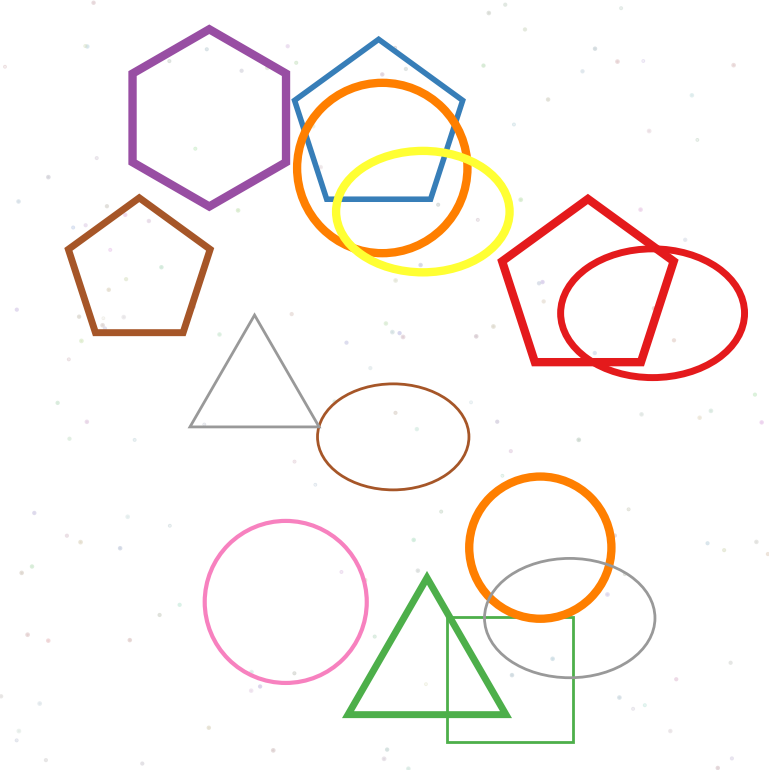[{"shape": "oval", "thickness": 2.5, "radius": 0.6, "center": [0.848, 0.593]}, {"shape": "pentagon", "thickness": 3, "radius": 0.59, "center": [0.764, 0.624]}, {"shape": "pentagon", "thickness": 2, "radius": 0.57, "center": [0.492, 0.834]}, {"shape": "triangle", "thickness": 2.5, "radius": 0.59, "center": [0.555, 0.131]}, {"shape": "square", "thickness": 1, "radius": 0.41, "center": [0.662, 0.118]}, {"shape": "hexagon", "thickness": 3, "radius": 0.58, "center": [0.272, 0.847]}, {"shape": "circle", "thickness": 3, "radius": 0.46, "center": [0.702, 0.289]}, {"shape": "circle", "thickness": 3, "radius": 0.55, "center": [0.496, 0.782]}, {"shape": "oval", "thickness": 3, "radius": 0.56, "center": [0.549, 0.725]}, {"shape": "oval", "thickness": 1, "radius": 0.49, "center": [0.511, 0.433]}, {"shape": "pentagon", "thickness": 2.5, "radius": 0.48, "center": [0.181, 0.646]}, {"shape": "circle", "thickness": 1.5, "radius": 0.53, "center": [0.371, 0.218]}, {"shape": "oval", "thickness": 1, "radius": 0.55, "center": [0.74, 0.197]}, {"shape": "triangle", "thickness": 1, "radius": 0.48, "center": [0.331, 0.494]}]